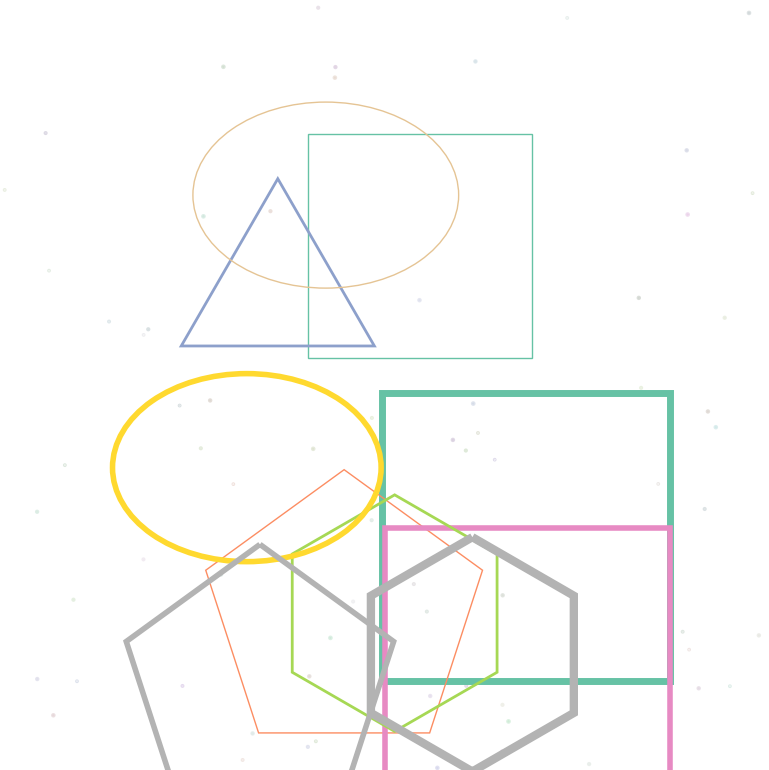[{"shape": "square", "thickness": 2.5, "radius": 0.94, "center": [0.683, 0.303]}, {"shape": "square", "thickness": 0.5, "radius": 0.73, "center": [0.546, 0.68]}, {"shape": "pentagon", "thickness": 0.5, "radius": 0.94, "center": [0.447, 0.201]}, {"shape": "triangle", "thickness": 1, "radius": 0.72, "center": [0.361, 0.623]}, {"shape": "square", "thickness": 2, "radius": 0.92, "center": [0.685, 0.13]}, {"shape": "hexagon", "thickness": 1, "radius": 0.77, "center": [0.513, 0.204]}, {"shape": "oval", "thickness": 2, "radius": 0.87, "center": [0.321, 0.393]}, {"shape": "oval", "thickness": 0.5, "radius": 0.86, "center": [0.423, 0.747]}, {"shape": "pentagon", "thickness": 2, "radius": 0.91, "center": [0.338, 0.11]}, {"shape": "hexagon", "thickness": 3, "radius": 0.76, "center": [0.613, 0.15]}]